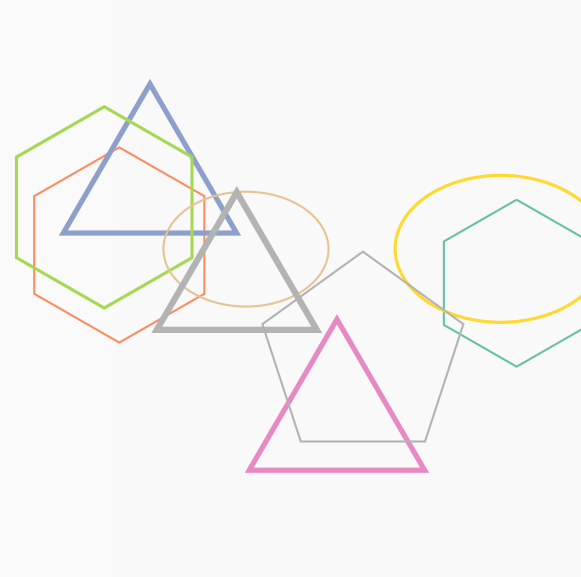[{"shape": "hexagon", "thickness": 1, "radius": 0.72, "center": [0.889, 0.509]}, {"shape": "hexagon", "thickness": 1, "radius": 0.85, "center": [0.205, 0.575]}, {"shape": "triangle", "thickness": 2.5, "radius": 0.86, "center": [0.258, 0.682]}, {"shape": "triangle", "thickness": 2.5, "radius": 0.87, "center": [0.58, 0.272]}, {"shape": "hexagon", "thickness": 1.5, "radius": 0.87, "center": [0.179, 0.64]}, {"shape": "oval", "thickness": 1.5, "radius": 0.91, "center": [0.861, 0.568]}, {"shape": "oval", "thickness": 1, "radius": 0.71, "center": [0.423, 0.568]}, {"shape": "pentagon", "thickness": 1, "radius": 0.91, "center": [0.624, 0.382]}, {"shape": "triangle", "thickness": 3, "radius": 0.79, "center": [0.407, 0.507]}]